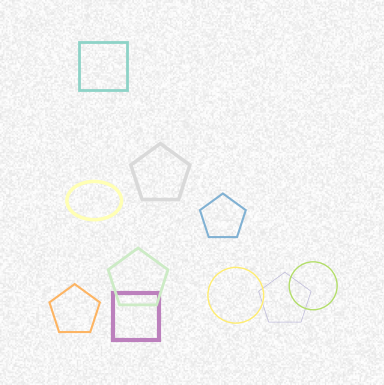[{"shape": "square", "thickness": 2, "radius": 0.31, "center": [0.267, 0.829]}, {"shape": "oval", "thickness": 2.5, "radius": 0.36, "center": [0.245, 0.479]}, {"shape": "pentagon", "thickness": 0.5, "radius": 0.36, "center": [0.74, 0.221]}, {"shape": "pentagon", "thickness": 1.5, "radius": 0.31, "center": [0.579, 0.435]}, {"shape": "pentagon", "thickness": 1.5, "radius": 0.34, "center": [0.194, 0.193]}, {"shape": "circle", "thickness": 1, "radius": 0.31, "center": [0.813, 0.258]}, {"shape": "pentagon", "thickness": 2.5, "radius": 0.4, "center": [0.417, 0.547]}, {"shape": "square", "thickness": 3, "radius": 0.3, "center": [0.353, 0.179]}, {"shape": "pentagon", "thickness": 2, "radius": 0.41, "center": [0.359, 0.274]}, {"shape": "circle", "thickness": 1, "radius": 0.36, "center": [0.612, 0.233]}]